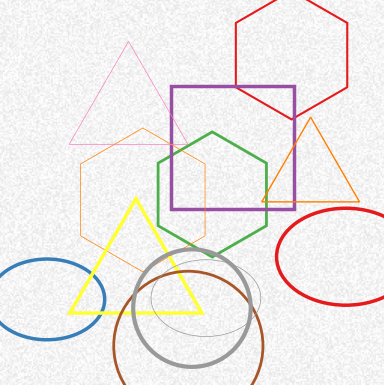[{"shape": "oval", "thickness": 2.5, "radius": 0.9, "center": [0.898, 0.333]}, {"shape": "hexagon", "thickness": 1.5, "radius": 0.84, "center": [0.757, 0.857]}, {"shape": "oval", "thickness": 2.5, "radius": 0.75, "center": [0.122, 0.222]}, {"shape": "hexagon", "thickness": 2, "radius": 0.81, "center": [0.551, 0.495]}, {"shape": "square", "thickness": 2.5, "radius": 0.8, "center": [0.604, 0.617]}, {"shape": "triangle", "thickness": 1, "radius": 0.73, "center": [0.807, 0.549]}, {"shape": "hexagon", "thickness": 0.5, "radius": 0.93, "center": [0.371, 0.481]}, {"shape": "triangle", "thickness": 2.5, "radius": 0.99, "center": [0.353, 0.286]}, {"shape": "circle", "thickness": 2, "radius": 0.97, "center": [0.489, 0.102]}, {"shape": "triangle", "thickness": 0.5, "radius": 0.89, "center": [0.334, 0.714]}, {"shape": "circle", "thickness": 3, "radius": 0.76, "center": [0.499, 0.2]}, {"shape": "oval", "thickness": 0.5, "radius": 0.71, "center": [0.535, 0.226]}]